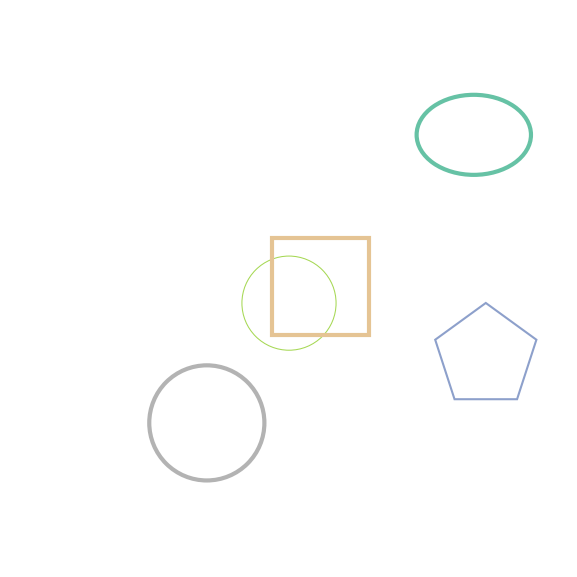[{"shape": "oval", "thickness": 2, "radius": 0.5, "center": [0.82, 0.766]}, {"shape": "pentagon", "thickness": 1, "radius": 0.46, "center": [0.841, 0.382]}, {"shape": "circle", "thickness": 0.5, "radius": 0.41, "center": [0.5, 0.474]}, {"shape": "square", "thickness": 2, "radius": 0.42, "center": [0.556, 0.503]}, {"shape": "circle", "thickness": 2, "radius": 0.5, "center": [0.358, 0.267]}]